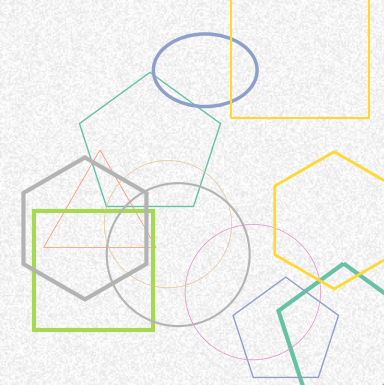[{"shape": "pentagon", "thickness": 3, "radius": 0.89, "center": [0.893, 0.138]}, {"shape": "pentagon", "thickness": 1, "radius": 0.96, "center": [0.39, 0.62]}, {"shape": "triangle", "thickness": 0.5, "radius": 0.84, "center": [0.26, 0.442]}, {"shape": "oval", "thickness": 2.5, "radius": 0.67, "center": [0.533, 0.817]}, {"shape": "pentagon", "thickness": 1, "radius": 0.72, "center": [0.742, 0.136]}, {"shape": "circle", "thickness": 0.5, "radius": 0.88, "center": [0.657, 0.241]}, {"shape": "square", "thickness": 3, "radius": 0.77, "center": [0.243, 0.297]}, {"shape": "hexagon", "thickness": 2, "radius": 0.89, "center": [0.868, 0.428]}, {"shape": "square", "thickness": 1.5, "radius": 0.9, "center": [0.779, 0.873]}, {"shape": "circle", "thickness": 0.5, "radius": 0.83, "center": [0.436, 0.418]}, {"shape": "hexagon", "thickness": 3, "radius": 0.92, "center": [0.221, 0.407]}, {"shape": "circle", "thickness": 1.5, "radius": 0.93, "center": [0.463, 0.339]}]